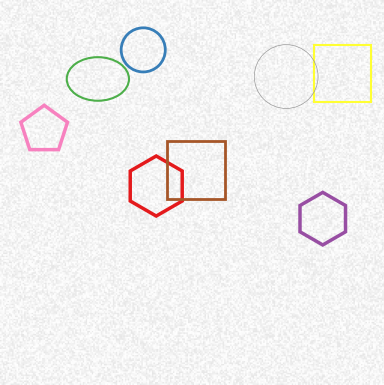[{"shape": "hexagon", "thickness": 2.5, "radius": 0.39, "center": [0.406, 0.517]}, {"shape": "circle", "thickness": 2, "radius": 0.29, "center": [0.372, 0.87]}, {"shape": "oval", "thickness": 1.5, "radius": 0.4, "center": [0.254, 0.795]}, {"shape": "hexagon", "thickness": 2.5, "radius": 0.34, "center": [0.838, 0.432]}, {"shape": "square", "thickness": 1.5, "radius": 0.37, "center": [0.89, 0.808]}, {"shape": "square", "thickness": 2, "radius": 0.38, "center": [0.509, 0.558]}, {"shape": "pentagon", "thickness": 2.5, "radius": 0.32, "center": [0.115, 0.663]}, {"shape": "circle", "thickness": 0.5, "radius": 0.41, "center": [0.743, 0.801]}]